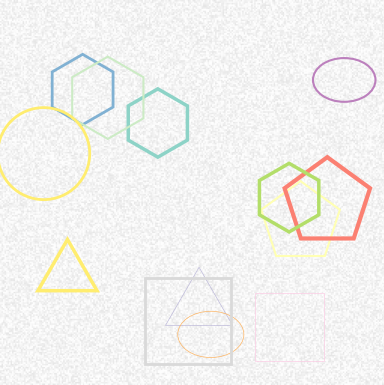[{"shape": "hexagon", "thickness": 2.5, "radius": 0.44, "center": [0.41, 0.681]}, {"shape": "pentagon", "thickness": 1.5, "radius": 0.54, "center": [0.781, 0.422]}, {"shape": "triangle", "thickness": 0.5, "radius": 0.5, "center": [0.517, 0.205]}, {"shape": "pentagon", "thickness": 3, "radius": 0.58, "center": [0.85, 0.475]}, {"shape": "hexagon", "thickness": 2, "radius": 0.46, "center": [0.215, 0.768]}, {"shape": "oval", "thickness": 0.5, "radius": 0.43, "center": [0.548, 0.131]}, {"shape": "hexagon", "thickness": 2.5, "radius": 0.45, "center": [0.751, 0.487]}, {"shape": "square", "thickness": 0.5, "radius": 0.44, "center": [0.752, 0.15]}, {"shape": "square", "thickness": 2, "radius": 0.56, "center": [0.488, 0.167]}, {"shape": "oval", "thickness": 1.5, "radius": 0.41, "center": [0.894, 0.792]}, {"shape": "hexagon", "thickness": 1.5, "radius": 0.53, "center": [0.28, 0.746]}, {"shape": "triangle", "thickness": 2.5, "radius": 0.44, "center": [0.175, 0.289]}, {"shape": "circle", "thickness": 2, "radius": 0.6, "center": [0.114, 0.601]}]